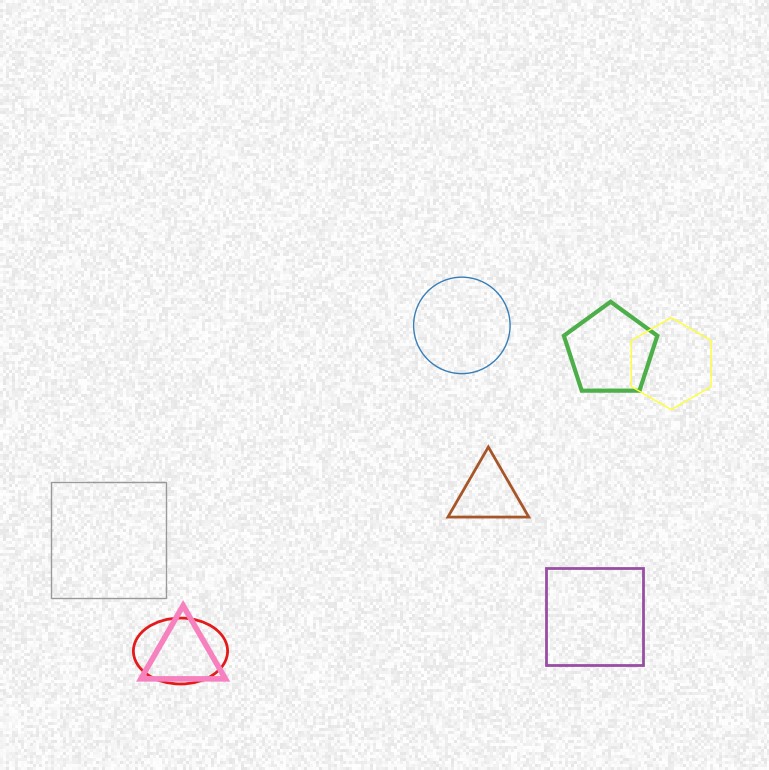[{"shape": "oval", "thickness": 1, "radius": 0.31, "center": [0.234, 0.154]}, {"shape": "circle", "thickness": 0.5, "radius": 0.31, "center": [0.6, 0.577]}, {"shape": "pentagon", "thickness": 1.5, "radius": 0.32, "center": [0.793, 0.544]}, {"shape": "square", "thickness": 1, "radius": 0.32, "center": [0.772, 0.2]}, {"shape": "hexagon", "thickness": 0.5, "radius": 0.3, "center": [0.872, 0.528]}, {"shape": "triangle", "thickness": 1, "radius": 0.3, "center": [0.634, 0.359]}, {"shape": "triangle", "thickness": 2, "radius": 0.32, "center": [0.238, 0.15]}, {"shape": "square", "thickness": 0.5, "radius": 0.37, "center": [0.141, 0.299]}]